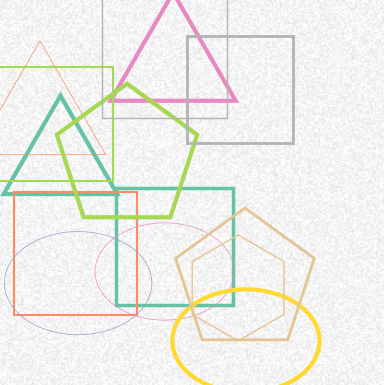[{"shape": "square", "thickness": 2.5, "radius": 0.76, "center": [0.452, 0.359]}, {"shape": "triangle", "thickness": 3, "radius": 0.85, "center": [0.157, 0.581]}, {"shape": "triangle", "thickness": 0.5, "radius": 0.99, "center": [0.104, 0.697]}, {"shape": "square", "thickness": 1.5, "radius": 0.8, "center": [0.195, 0.342]}, {"shape": "oval", "thickness": 0.5, "radius": 0.96, "center": [0.203, 0.265]}, {"shape": "triangle", "thickness": 3, "radius": 0.94, "center": [0.45, 0.832]}, {"shape": "oval", "thickness": 0.5, "radius": 0.9, "center": [0.428, 0.295]}, {"shape": "pentagon", "thickness": 3, "radius": 0.96, "center": [0.33, 0.591]}, {"shape": "square", "thickness": 1.5, "radius": 0.74, "center": [0.144, 0.678]}, {"shape": "oval", "thickness": 3, "radius": 0.96, "center": [0.639, 0.115]}, {"shape": "pentagon", "thickness": 2, "radius": 0.95, "center": [0.636, 0.27]}, {"shape": "hexagon", "thickness": 1, "radius": 0.69, "center": [0.618, 0.252]}, {"shape": "square", "thickness": 2, "radius": 0.69, "center": [0.623, 0.767]}, {"shape": "square", "thickness": 1, "radius": 0.81, "center": [0.427, 0.856]}]